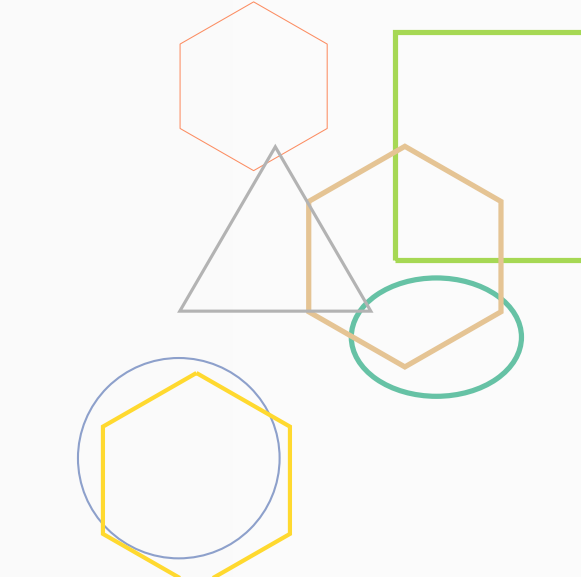[{"shape": "oval", "thickness": 2.5, "radius": 0.73, "center": [0.751, 0.415]}, {"shape": "hexagon", "thickness": 0.5, "radius": 0.73, "center": [0.436, 0.85]}, {"shape": "circle", "thickness": 1, "radius": 0.87, "center": [0.308, 0.206]}, {"shape": "square", "thickness": 2.5, "radius": 0.99, "center": [0.877, 0.747]}, {"shape": "hexagon", "thickness": 2, "radius": 0.93, "center": [0.338, 0.168]}, {"shape": "hexagon", "thickness": 2.5, "radius": 0.95, "center": [0.697, 0.555]}, {"shape": "triangle", "thickness": 1.5, "radius": 0.95, "center": [0.474, 0.555]}]